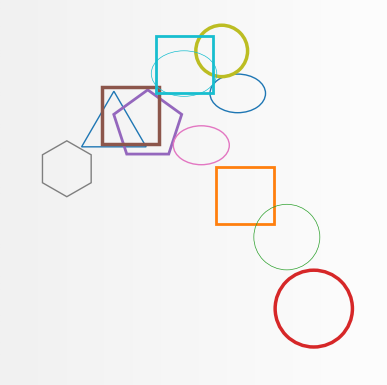[{"shape": "oval", "thickness": 1, "radius": 0.36, "center": [0.614, 0.757]}, {"shape": "triangle", "thickness": 1, "radius": 0.48, "center": [0.294, 0.667]}, {"shape": "square", "thickness": 2, "radius": 0.37, "center": [0.633, 0.493]}, {"shape": "circle", "thickness": 0.5, "radius": 0.43, "center": [0.74, 0.384]}, {"shape": "circle", "thickness": 2.5, "radius": 0.5, "center": [0.81, 0.198]}, {"shape": "pentagon", "thickness": 2, "radius": 0.46, "center": [0.381, 0.674]}, {"shape": "square", "thickness": 2.5, "radius": 0.37, "center": [0.337, 0.701]}, {"shape": "oval", "thickness": 1, "radius": 0.36, "center": [0.52, 0.623]}, {"shape": "hexagon", "thickness": 1, "radius": 0.36, "center": [0.172, 0.562]}, {"shape": "circle", "thickness": 2.5, "radius": 0.33, "center": [0.572, 0.868]}, {"shape": "oval", "thickness": 0.5, "radius": 0.42, "center": [0.475, 0.809]}, {"shape": "square", "thickness": 2, "radius": 0.37, "center": [0.477, 0.832]}]